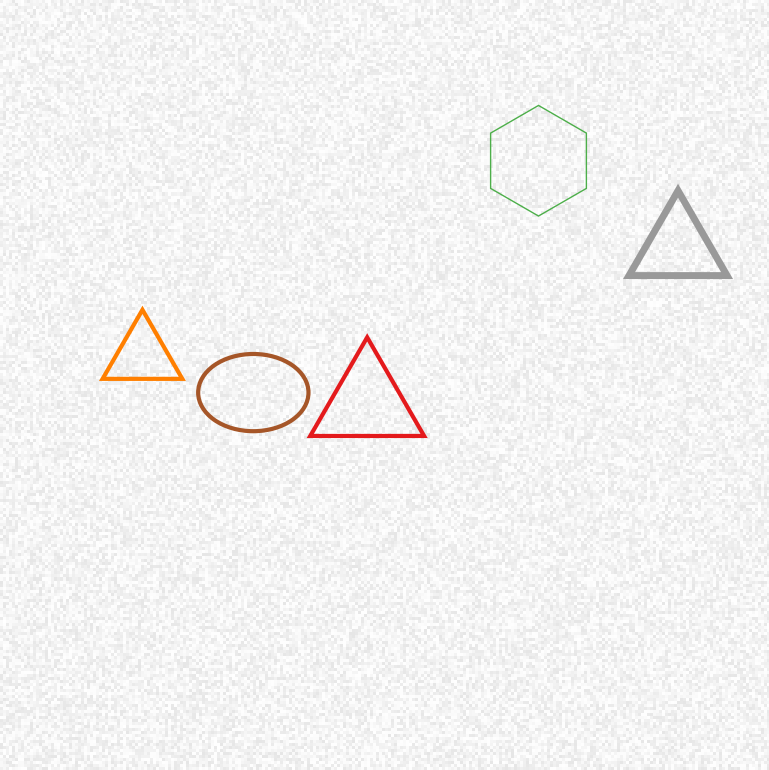[{"shape": "triangle", "thickness": 1.5, "radius": 0.43, "center": [0.477, 0.476]}, {"shape": "hexagon", "thickness": 0.5, "radius": 0.36, "center": [0.699, 0.791]}, {"shape": "triangle", "thickness": 1.5, "radius": 0.3, "center": [0.185, 0.538]}, {"shape": "oval", "thickness": 1.5, "radius": 0.36, "center": [0.329, 0.49]}, {"shape": "triangle", "thickness": 2.5, "radius": 0.37, "center": [0.881, 0.679]}]